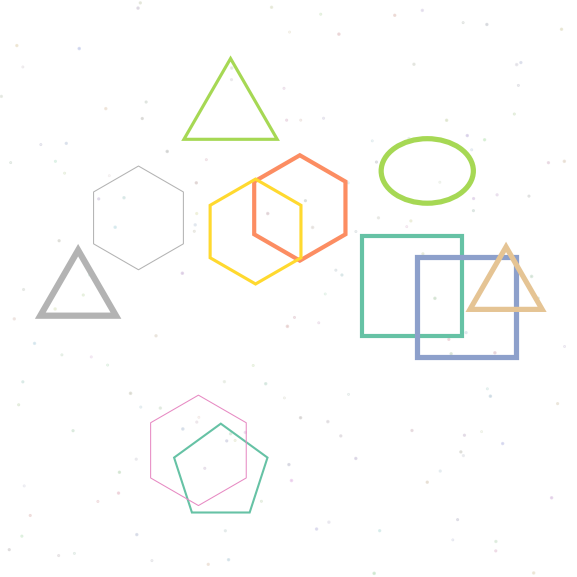[{"shape": "square", "thickness": 2, "radius": 0.43, "center": [0.713, 0.504]}, {"shape": "pentagon", "thickness": 1, "radius": 0.43, "center": [0.382, 0.18]}, {"shape": "hexagon", "thickness": 2, "radius": 0.46, "center": [0.519, 0.639]}, {"shape": "square", "thickness": 2.5, "radius": 0.43, "center": [0.808, 0.468]}, {"shape": "hexagon", "thickness": 0.5, "radius": 0.48, "center": [0.344, 0.219]}, {"shape": "triangle", "thickness": 1.5, "radius": 0.47, "center": [0.399, 0.805]}, {"shape": "oval", "thickness": 2.5, "radius": 0.4, "center": [0.74, 0.703]}, {"shape": "hexagon", "thickness": 1.5, "radius": 0.45, "center": [0.443, 0.598]}, {"shape": "triangle", "thickness": 2.5, "radius": 0.36, "center": [0.876, 0.499]}, {"shape": "triangle", "thickness": 3, "radius": 0.38, "center": [0.135, 0.49]}, {"shape": "hexagon", "thickness": 0.5, "radius": 0.45, "center": [0.24, 0.622]}]